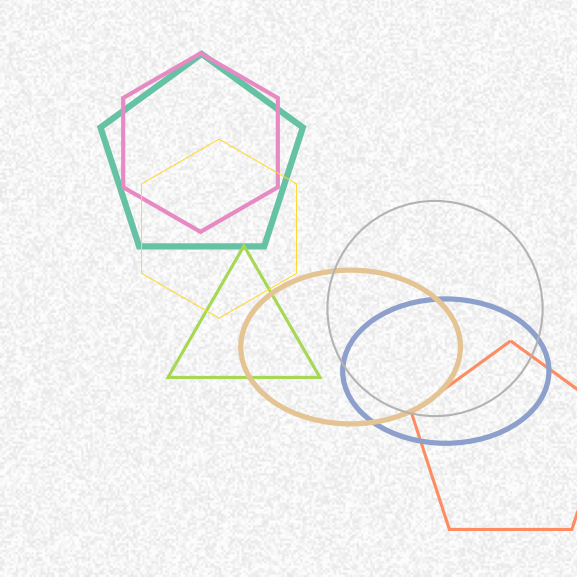[{"shape": "pentagon", "thickness": 3, "radius": 0.92, "center": [0.349, 0.722]}, {"shape": "pentagon", "thickness": 1.5, "radius": 0.9, "center": [0.884, 0.228]}, {"shape": "oval", "thickness": 2.5, "radius": 0.89, "center": [0.772, 0.357]}, {"shape": "hexagon", "thickness": 2, "radius": 0.77, "center": [0.347, 0.752]}, {"shape": "triangle", "thickness": 1.5, "radius": 0.76, "center": [0.422, 0.422]}, {"shape": "hexagon", "thickness": 0.5, "radius": 0.77, "center": [0.379, 0.603]}, {"shape": "oval", "thickness": 2.5, "radius": 0.95, "center": [0.607, 0.398]}, {"shape": "circle", "thickness": 1, "radius": 0.93, "center": [0.753, 0.465]}]